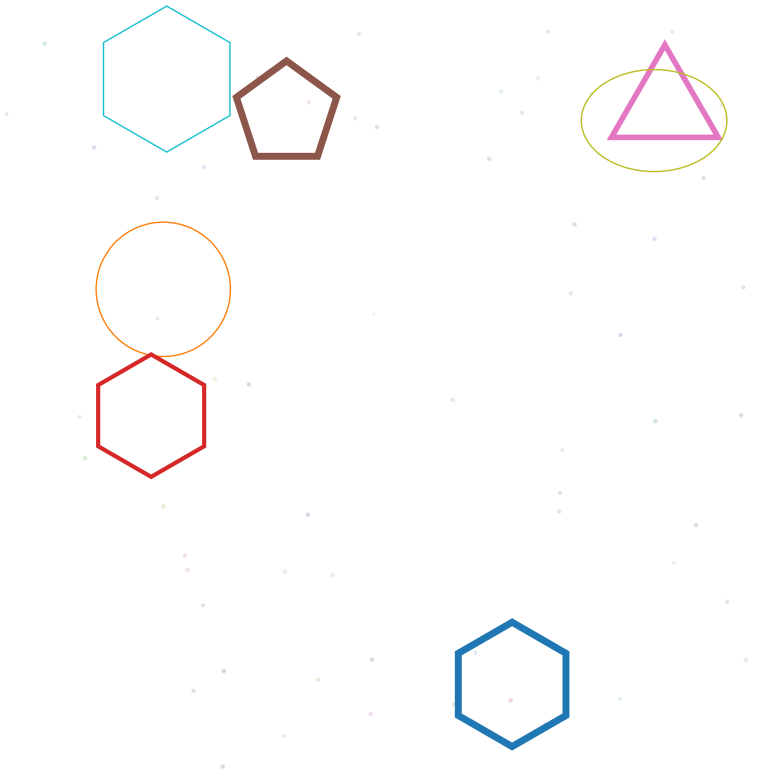[{"shape": "hexagon", "thickness": 2.5, "radius": 0.4, "center": [0.665, 0.111]}, {"shape": "circle", "thickness": 0.5, "radius": 0.44, "center": [0.212, 0.624]}, {"shape": "hexagon", "thickness": 1.5, "radius": 0.4, "center": [0.196, 0.46]}, {"shape": "pentagon", "thickness": 2.5, "radius": 0.34, "center": [0.372, 0.852]}, {"shape": "triangle", "thickness": 2, "radius": 0.4, "center": [0.863, 0.862]}, {"shape": "oval", "thickness": 0.5, "radius": 0.47, "center": [0.849, 0.843]}, {"shape": "hexagon", "thickness": 0.5, "radius": 0.47, "center": [0.217, 0.897]}]